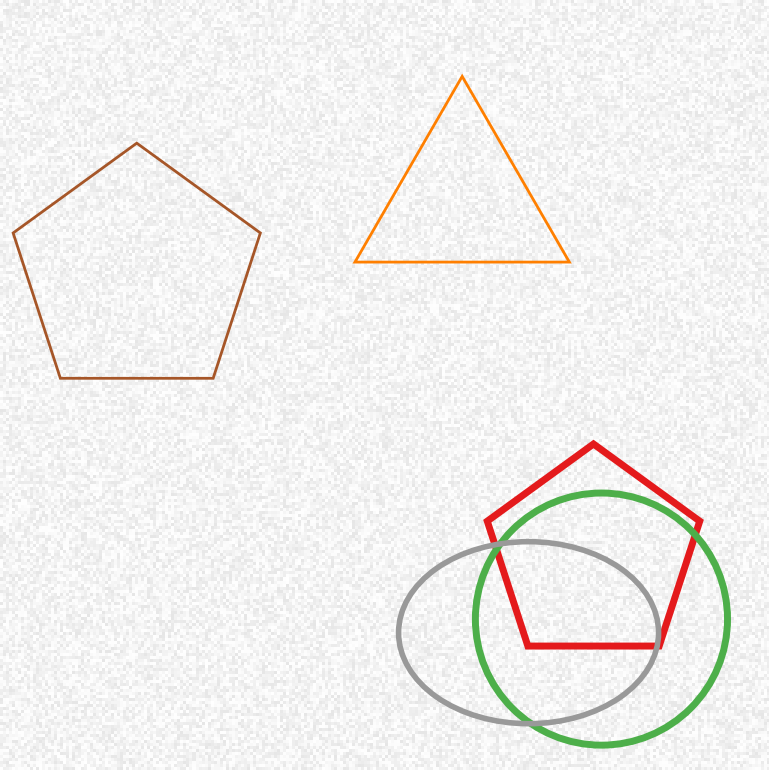[{"shape": "pentagon", "thickness": 2.5, "radius": 0.73, "center": [0.771, 0.278]}, {"shape": "circle", "thickness": 2.5, "radius": 0.82, "center": [0.781, 0.196]}, {"shape": "triangle", "thickness": 1, "radius": 0.8, "center": [0.6, 0.74]}, {"shape": "pentagon", "thickness": 1, "radius": 0.84, "center": [0.178, 0.645]}, {"shape": "oval", "thickness": 2, "radius": 0.84, "center": [0.686, 0.178]}]